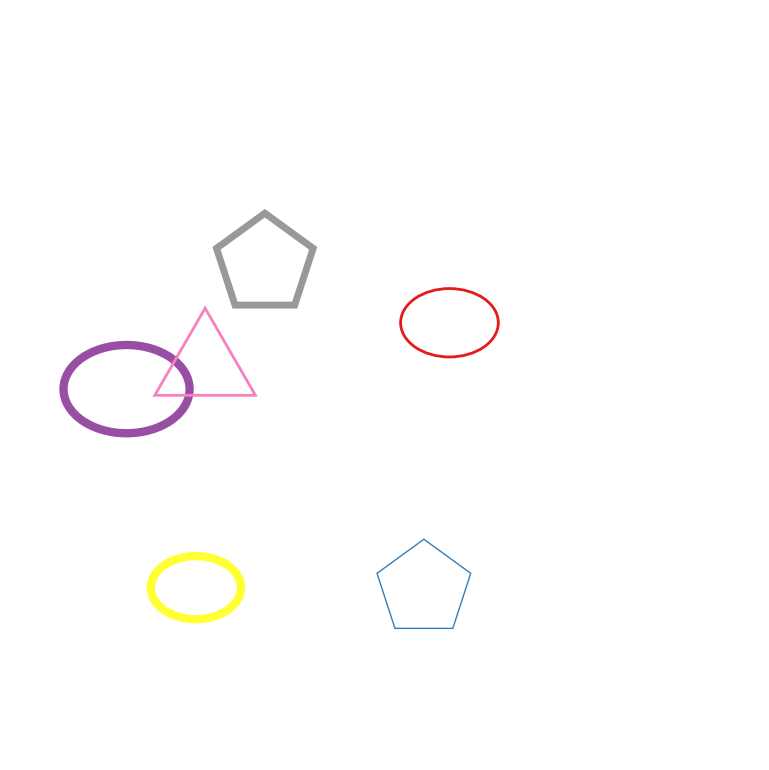[{"shape": "oval", "thickness": 1, "radius": 0.32, "center": [0.584, 0.581]}, {"shape": "pentagon", "thickness": 0.5, "radius": 0.32, "center": [0.55, 0.236]}, {"shape": "oval", "thickness": 3, "radius": 0.41, "center": [0.164, 0.495]}, {"shape": "oval", "thickness": 3, "radius": 0.29, "center": [0.254, 0.237]}, {"shape": "triangle", "thickness": 1, "radius": 0.38, "center": [0.266, 0.524]}, {"shape": "pentagon", "thickness": 2.5, "radius": 0.33, "center": [0.344, 0.657]}]